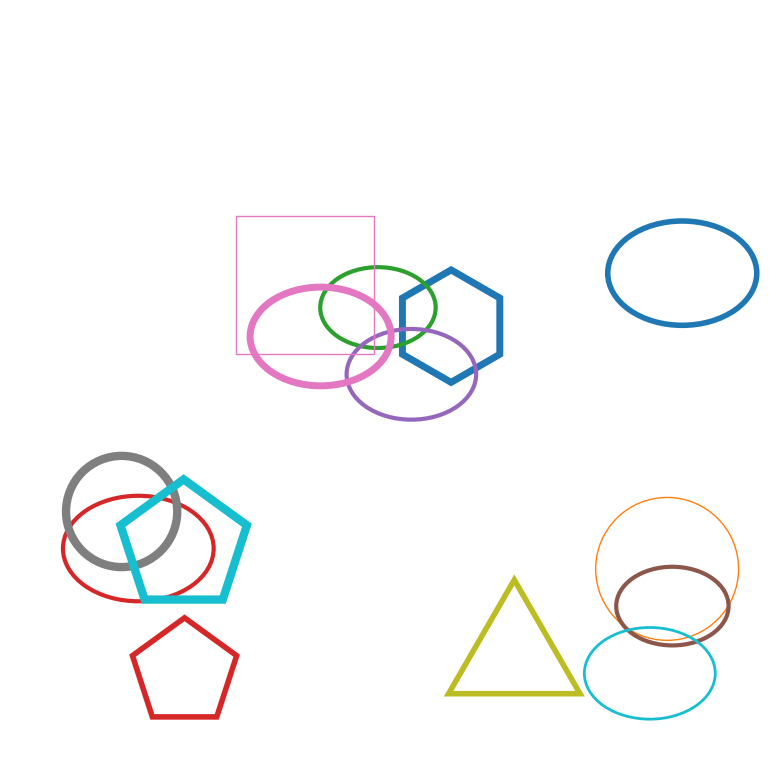[{"shape": "hexagon", "thickness": 2.5, "radius": 0.37, "center": [0.586, 0.576]}, {"shape": "oval", "thickness": 2, "radius": 0.48, "center": [0.886, 0.645]}, {"shape": "circle", "thickness": 0.5, "radius": 0.46, "center": [0.866, 0.261]}, {"shape": "oval", "thickness": 1.5, "radius": 0.37, "center": [0.491, 0.601]}, {"shape": "oval", "thickness": 1.5, "radius": 0.49, "center": [0.18, 0.288]}, {"shape": "pentagon", "thickness": 2, "radius": 0.36, "center": [0.24, 0.127]}, {"shape": "oval", "thickness": 1.5, "radius": 0.42, "center": [0.534, 0.514]}, {"shape": "oval", "thickness": 1.5, "radius": 0.36, "center": [0.873, 0.213]}, {"shape": "oval", "thickness": 2.5, "radius": 0.46, "center": [0.416, 0.563]}, {"shape": "square", "thickness": 0.5, "radius": 0.45, "center": [0.396, 0.63]}, {"shape": "circle", "thickness": 3, "radius": 0.36, "center": [0.158, 0.336]}, {"shape": "triangle", "thickness": 2, "radius": 0.49, "center": [0.668, 0.148]}, {"shape": "pentagon", "thickness": 3, "radius": 0.43, "center": [0.239, 0.291]}, {"shape": "oval", "thickness": 1, "radius": 0.43, "center": [0.844, 0.126]}]